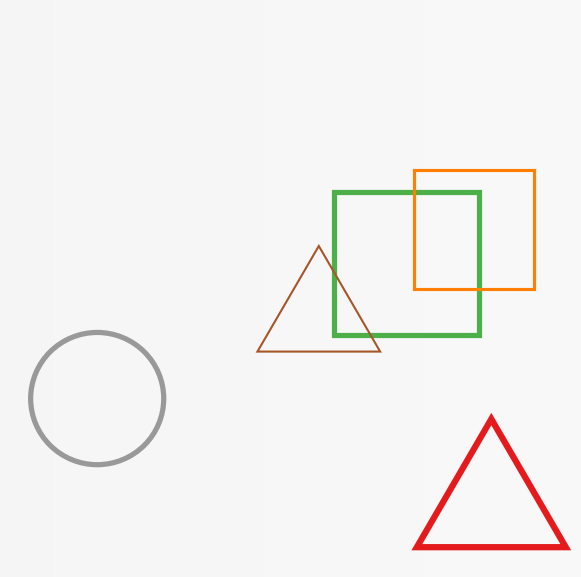[{"shape": "triangle", "thickness": 3, "radius": 0.74, "center": [0.845, 0.126]}, {"shape": "square", "thickness": 2.5, "radius": 0.62, "center": [0.699, 0.543]}, {"shape": "square", "thickness": 1.5, "radius": 0.52, "center": [0.816, 0.602]}, {"shape": "triangle", "thickness": 1, "radius": 0.61, "center": [0.548, 0.451]}, {"shape": "circle", "thickness": 2.5, "radius": 0.57, "center": [0.167, 0.309]}]